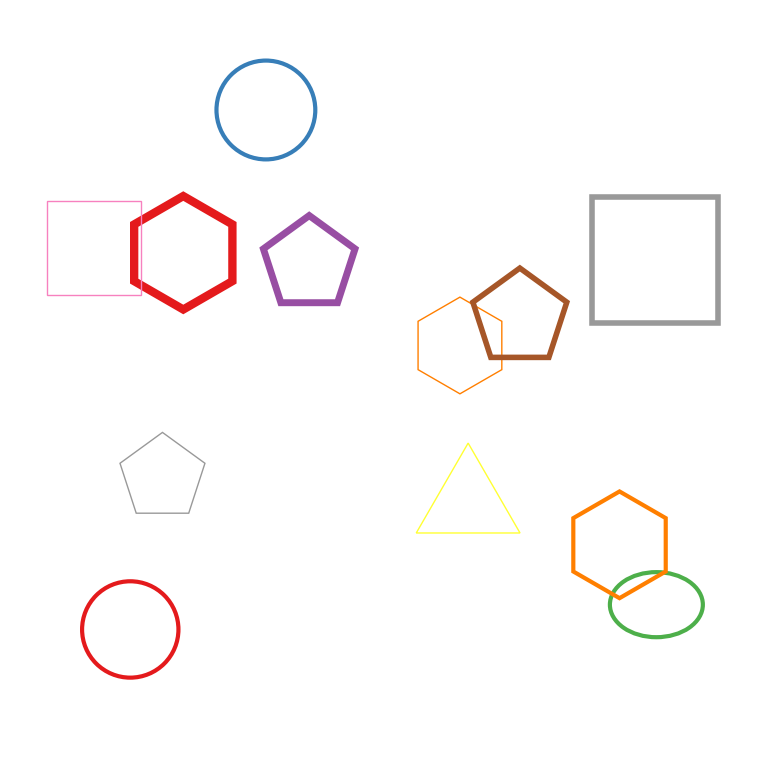[{"shape": "circle", "thickness": 1.5, "radius": 0.31, "center": [0.169, 0.183]}, {"shape": "hexagon", "thickness": 3, "radius": 0.37, "center": [0.238, 0.672]}, {"shape": "circle", "thickness": 1.5, "radius": 0.32, "center": [0.345, 0.857]}, {"shape": "oval", "thickness": 1.5, "radius": 0.3, "center": [0.852, 0.215]}, {"shape": "pentagon", "thickness": 2.5, "radius": 0.31, "center": [0.402, 0.657]}, {"shape": "hexagon", "thickness": 0.5, "radius": 0.31, "center": [0.597, 0.551]}, {"shape": "hexagon", "thickness": 1.5, "radius": 0.35, "center": [0.805, 0.292]}, {"shape": "triangle", "thickness": 0.5, "radius": 0.39, "center": [0.608, 0.347]}, {"shape": "pentagon", "thickness": 2, "radius": 0.32, "center": [0.675, 0.588]}, {"shape": "square", "thickness": 0.5, "radius": 0.3, "center": [0.122, 0.678]}, {"shape": "square", "thickness": 2, "radius": 0.41, "center": [0.85, 0.663]}, {"shape": "pentagon", "thickness": 0.5, "radius": 0.29, "center": [0.211, 0.38]}]